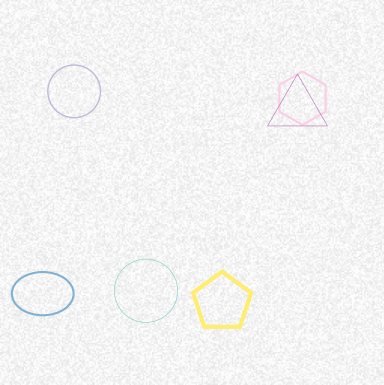[{"shape": "circle", "thickness": 0.5, "radius": 0.41, "center": [0.379, 0.245]}, {"shape": "circle", "thickness": 1, "radius": 0.34, "center": [0.193, 0.763]}, {"shape": "oval", "thickness": 1.5, "radius": 0.4, "center": [0.111, 0.237]}, {"shape": "hexagon", "thickness": 1.5, "radius": 0.35, "center": [0.786, 0.745]}, {"shape": "triangle", "thickness": 0.5, "radius": 0.45, "center": [0.773, 0.718]}, {"shape": "pentagon", "thickness": 3, "radius": 0.4, "center": [0.577, 0.215]}]